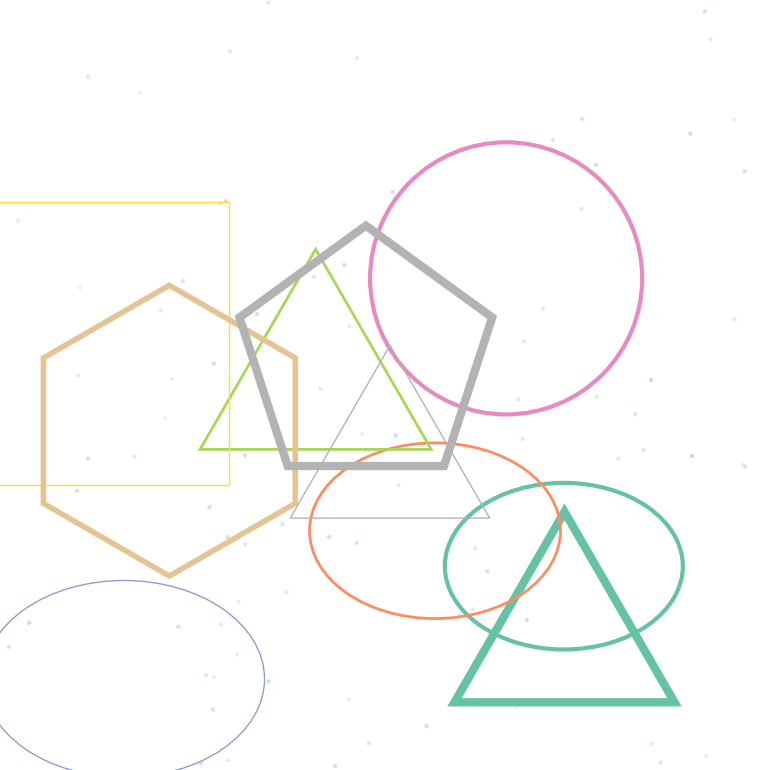[{"shape": "oval", "thickness": 1.5, "radius": 0.77, "center": [0.732, 0.265]}, {"shape": "triangle", "thickness": 3, "radius": 0.82, "center": [0.733, 0.17]}, {"shape": "oval", "thickness": 1, "radius": 0.81, "center": [0.565, 0.311]}, {"shape": "oval", "thickness": 0.5, "radius": 0.91, "center": [0.161, 0.118]}, {"shape": "circle", "thickness": 1.5, "radius": 0.88, "center": [0.657, 0.638]}, {"shape": "triangle", "thickness": 1, "radius": 0.87, "center": [0.41, 0.503]}, {"shape": "square", "thickness": 0.5, "radius": 0.92, "center": [0.113, 0.554]}, {"shape": "hexagon", "thickness": 2, "radius": 0.94, "center": [0.22, 0.441]}, {"shape": "pentagon", "thickness": 3, "radius": 0.86, "center": [0.475, 0.534]}, {"shape": "triangle", "thickness": 0.5, "radius": 0.75, "center": [0.506, 0.402]}]